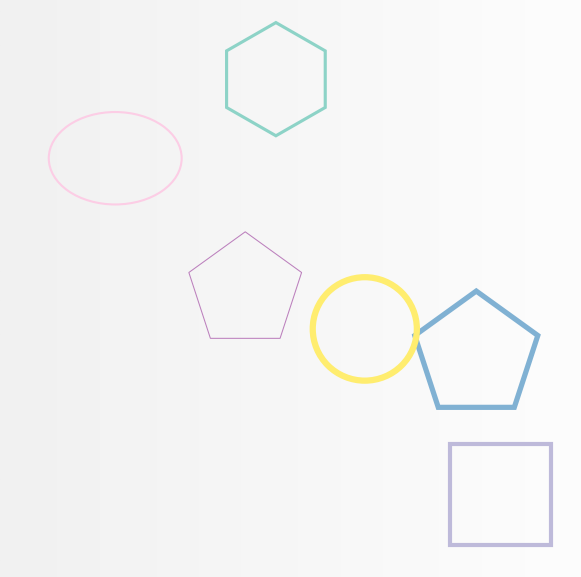[{"shape": "hexagon", "thickness": 1.5, "radius": 0.49, "center": [0.475, 0.862]}, {"shape": "square", "thickness": 2, "radius": 0.44, "center": [0.861, 0.143]}, {"shape": "pentagon", "thickness": 2.5, "radius": 0.56, "center": [0.819, 0.384]}, {"shape": "oval", "thickness": 1, "radius": 0.57, "center": [0.198, 0.725]}, {"shape": "pentagon", "thickness": 0.5, "radius": 0.51, "center": [0.422, 0.496]}, {"shape": "circle", "thickness": 3, "radius": 0.45, "center": [0.628, 0.43]}]